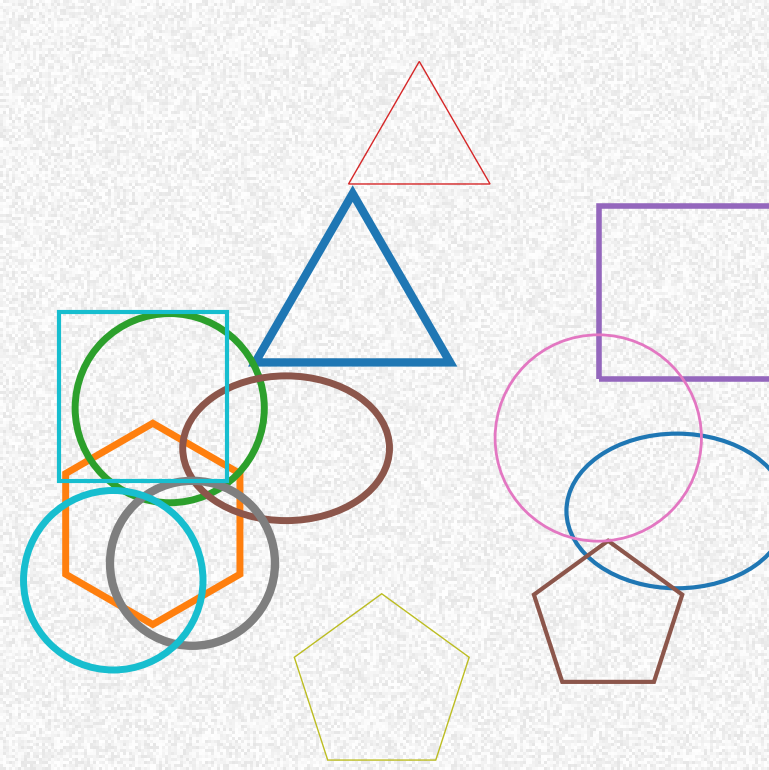[{"shape": "triangle", "thickness": 3, "radius": 0.73, "center": [0.458, 0.602]}, {"shape": "oval", "thickness": 1.5, "radius": 0.72, "center": [0.879, 0.336]}, {"shape": "hexagon", "thickness": 2.5, "radius": 0.65, "center": [0.198, 0.32]}, {"shape": "circle", "thickness": 2.5, "radius": 0.61, "center": [0.22, 0.47]}, {"shape": "triangle", "thickness": 0.5, "radius": 0.53, "center": [0.545, 0.814]}, {"shape": "square", "thickness": 2, "radius": 0.56, "center": [0.89, 0.62]}, {"shape": "oval", "thickness": 2.5, "radius": 0.67, "center": [0.372, 0.418]}, {"shape": "pentagon", "thickness": 1.5, "radius": 0.51, "center": [0.79, 0.196]}, {"shape": "circle", "thickness": 1, "radius": 0.67, "center": [0.777, 0.431]}, {"shape": "circle", "thickness": 3, "radius": 0.54, "center": [0.25, 0.268]}, {"shape": "pentagon", "thickness": 0.5, "radius": 0.6, "center": [0.496, 0.109]}, {"shape": "square", "thickness": 1.5, "radius": 0.55, "center": [0.186, 0.485]}, {"shape": "circle", "thickness": 2.5, "radius": 0.58, "center": [0.147, 0.246]}]